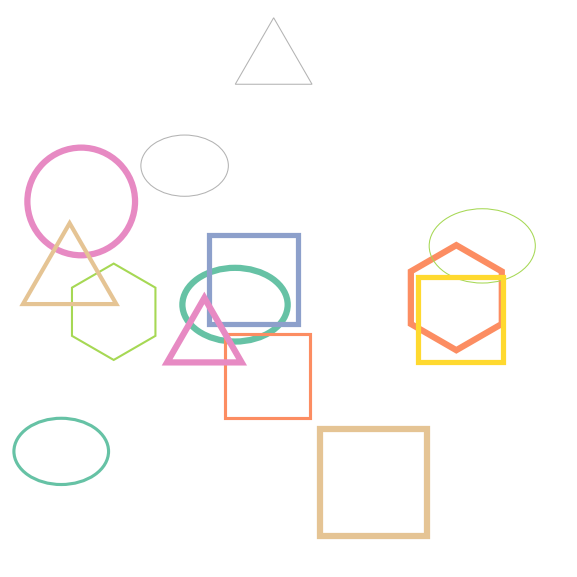[{"shape": "oval", "thickness": 1.5, "radius": 0.41, "center": [0.106, 0.217]}, {"shape": "oval", "thickness": 3, "radius": 0.46, "center": [0.407, 0.472]}, {"shape": "hexagon", "thickness": 3, "radius": 0.45, "center": [0.79, 0.484]}, {"shape": "square", "thickness": 1.5, "radius": 0.37, "center": [0.463, 0.348]}, {"shape": "square", "thickness": 2.5, "radius": 0.38, "center": [0.439, 0.515]}, {"shape": "circle", "thickness": 3, "radius": 0.47, "center": [0.141, 0.65]}, {"shape": "triangle", "thickness": 3, "radius": 0.37, "center": [0.354, 0.409]}, {"shape": "hexagon", "thickness": 1, "radius": 0.42, "center": [0.197, 0.459]}, {"shape": "oval", "thickness": 0.5, "radius": 0.46, "center": [0.835, 0.573]}, {"shape": "square", "thickness": 2.5, "radius": 0.37, "center": [0.797, 0.445]}, {"shape": "square", "thickness": 3, "radius": 0.46, "center": [0.647, 0.164]}, {"shape": "triangle", "thickness": 2, "radius": 0.47, "center": [0.121, 0.519]}, {"shape": "triangle", "thickness": 0.5, "radius": 0.38, "center": [0.474, 0.892]}, {"shape": "oval", "thickness": 0.5, "radius": 0.38, "center": [0.32, 0.712]}]